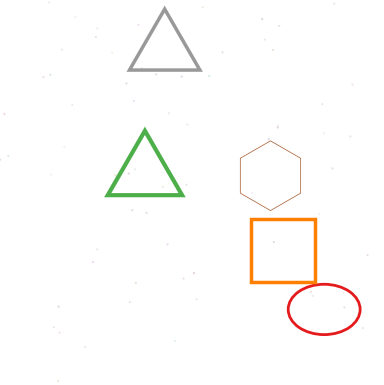[{"shape": "oval", "thickness": 2, "radius": 0.47, "center": [0.842, 0.196]}, {"shape": "triangle", "thickness": 3, "radius": 0.56, "center": [0.376, 0.549]}, {"shape": "square", "thickness": 2.5, "radius": 0.41, "center": [0.735, 0.349]}, {"shape": "hexagon", "thickness": 0.5, "radius": 0.45, "center": [0.703, 0.544]}, {"shape": "triangle", "thickness": 2.5, "radius": 0.53, "center": [0.428, 0.871]}]